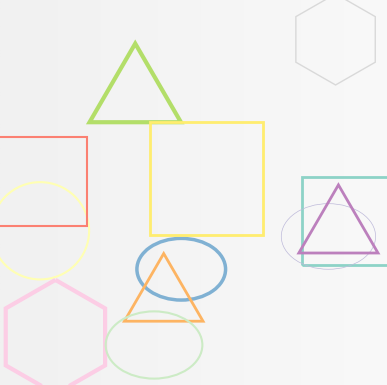[{"shape": "square", "thickness": 2, "radius": 0.57, "center": [0.893, 0.425]}, {"shape": "circle", "thickness": 1.5, "radius": 0.63, "center": [0.104, 0.401]}, {"shape": "oval", "thickness": 0.5, "radius": 0.61, "center": [0.848, 0.386]}, {"shape": "square", "thickness": 1.5, "radius": 0.58, "center": [0.108, 0.529]}, {"shape": "oval", "thickness": 2.5, "radius": 0.57, "center": [0.468, 0.301]}, {"shape": "triangle", "thickness": 2, "radius": 0.59, "center": [0.422, 0.224]}, {"shape": "triangle", "thickness": 3, "radius": 0.68, "center": [0.349, 0.751]}, {"shape": "hexagon", "thickness": 3, "radius": 0.74, "center": [0.143, 0.125]}, {"shape": "hexagon", "thickness": 1, "radius": 0.59, "center": [0.866, 0.898]}, {"shape": "triangle", "thickness": 2, "radius": 0.59, "center": [0.873, 0.402]}, {"shape": "oval", "thickness": 1.5, "radius": 0.62, "center": [0.397, 0.104]}, {"shape": "square", "thickness": 2, "radius": 0.73, "center": [0.532, 0.537]}]